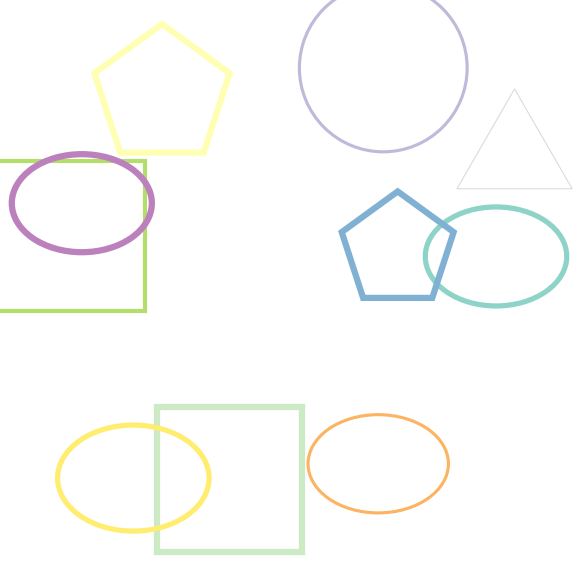[{"shape": "oval", "thickness": 2.5, "radius": 0.61, "center": [0.859, 0.555]}, {"shape": "pentagon", "thickness": 3, "radius": 0.62, "center": [0.28, 0.834]}, {"shape": "circle", "thickness": 1.5, "radius": 0.73, "center": [0.664, 0.881]}, {"shape": "pentagon", "thickness": 3, "radius": 0.51, "center": [0.689, 0.566]}, {"shape": "oval", "thickness": 1.5, "radius": 0.61, "center": [0.655, 0.196]}, {"shape": "square", "thickness": 2, "radius": 0.65, "center": [0.121, 0.591]}, {"shape": "triangle", "thickness": 0.5, "radius": 0.58, "center": [0.891, 0.73]}, {"shape": "oval", "thickness": 3, "radius": 0.61, "center": [0.142, 0.647]}, {"shape": "square", "thickness": 3, "radius": 0.63, "center": [0.398, 0.169]}, {"shape": "oval", "thickness": 2.5, "radius": 0.66, "center": [0.231, 0.171]}]